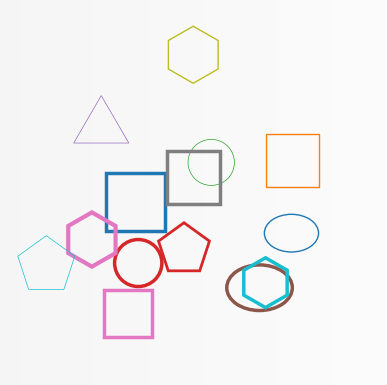[{"shape": "square", "thickness": 2.5, "radius": 0.38, "center": [0.35, 0.475]}, {"shape": "oval", "thickness": 1, "radius": 0.35, "center": [0.752, 0.394]}, {"shape": "square", "thickness": 1, "radius": 0.34, "center": [0.754, 0.582]}, {"shape": "circle", "thickness": 0.5, "radius": 0.3, "center": [0.545, 0.578]}, {"shape": "circle", "thickness": 2.5, "radius": 0.31, "center": [0.357, 0.317]}, {"shape": "pentagon", "thickness": 2, "radius": 0.35, "center": [0.475, 0.352]}, {"shape": "triangle", "thickness": 0.5, "radius": 0.41, "center": [0.261, 0.67]}, {"shape": "oval", "thickness": 2.5, "radius": 0.42, "center": [0.67, 0.253]}, {"shape": "square", "thickness": 2.5, "radius": 0.31, "center": [0.33, 0.187]}, {"shape": "hexagon", "thickness": 3, "radius": 0.35, "center": [0.237, 0.378]}, {"shape": "square", "thickness": 2.5, "radius": 0.34, "center": [0.499, 0.539]}, {"shape": "hexagon", "thickness": 1, "radius": 0.37, "center": [0.499, 0.858]}, {"shape": "hexagon", "thickness": 2.5, "radius": 0.32, "center": [0.685, 0.266]}, {"shape": "pentagon", "thickness": 0.5, "radius": 0.39, "center": [0.119, 0.311]}]